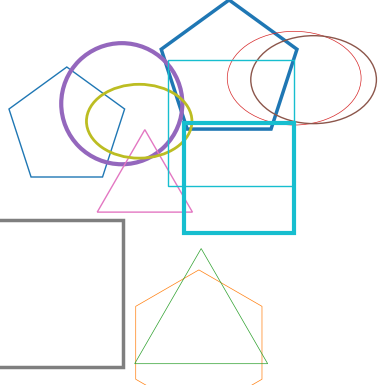[{"shape": "pentagon", "thickness": 2.5, "radius": 0.93, "center": [0.595, 0.815]}, {"shape": "pentagon", "thickness": 1, "radius": 0.79, "center": [0.174, 0.668]}, {"shape": "hexagon", "thickness": 0.5, "radius": 0.95, "center": [0.516, 0.11]}, {"shape": "triangle", "thickness": 0.5, "radius": 1.0, "center": [0.523, 0.155]}, {"shape": "oval", "thickness": 0.5, "radius": 0.87, "center": [0.764, 0.797]}, {"shape": "circle", "thickness": 3, "radius": 0.79, "center": [0.316, 0.731]}, {"shape": "oval", "thickness": 1, "radius": 0.82, "center": [0.815, 0.793]}, {"shape": "triangle", "thickness": 1, "radius": 0.71, "center": [0.376, 0.52]}, {"shape": "square", "thickness": 2.5, "radius": 0.95, "center": [0.128, 0.237]}, {"shape": "oval", "thickness": 2, "radius": 0.68, "center": [0.362, 0.685]}, {"shape": "square", "thickness": 3, "radius": 0.72, "center": [0.621, 0.538]}, {"shape": "square", "thickness": 1, "radius": 0.82, "center": [0.599, 0.681]}]